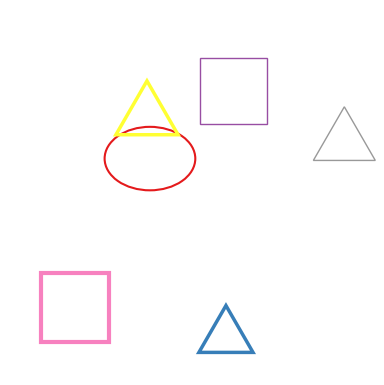[{"shape": "oval", "thickness": 1.5, "radius": 0.59, "center": [0.389, 0.588]}, {"shape": "triangle", "thickness": 2.5, "radius": 0.41, "center": [0.587, 0.125]}, {"shape": "square", "thickness": 1, "radius": 0.43, "center": [0.606, 0.764]}, {"shape": "triangle", "thickness": 2.5, "radius": 0.47, "center": [0.382, 0.697]}, {"shape": "square", "thickness": 3, "radius": 0.45, "center": [0.195, 0.201]}, {"shape": "triangle", "thickness": 1, "radius": 0.46, "center": [0.894, 0.63]}]